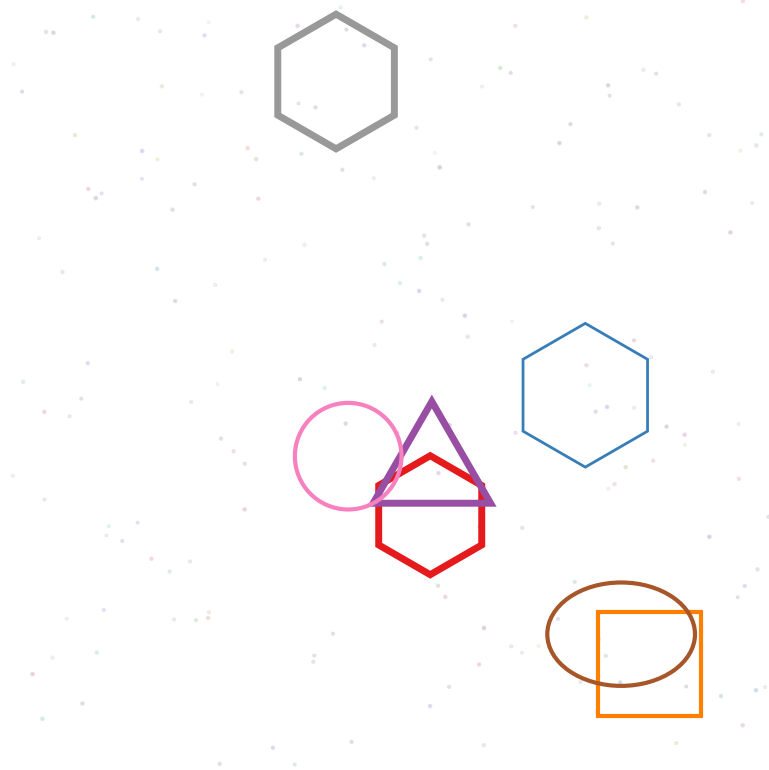[{"shape": "hexagon", "thickness": 2.5, "radius": 0.39, "center": [0.559, 0.331]}, {"shape": "hexagon", "thickness": 1, "radius": 0.47, "center": [0.76, 0.487]}, {"shape": "triangle", "thickness": 2.5, "radius": 0.44, "center": [0.561, 0.39]}, {"shape": "square", "thickness": 1.5, "radius": 0.34, "center": [0.844, 0.138]}, {"shape": "oval", "thickness": 1.5, "radius": 0.48, "center": [0.807, 0.176]}, {"shape": "circle", "thickness": 1.5, "radius": 0.35, "center": [0.452, 0.408]}, {"shape": "hexagon", "thickness": 2.5, "radius": 0.44, "center": [0.436, 0.894]}]